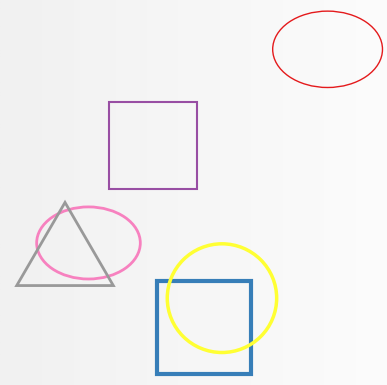[{"shape": "oval", "thickness": 1, "radius": 0.71, "center": [0.845, 0.872]}, {"shape": "square", "thickness": 3, "radius": 0.61, "center": [0.526, 0.149]}, {"shape": "square", "thickness": 1.5, "radius": 0.57, "center": [0.395, 0.622]}, {"shape": "circle", "thickness": 2.5, "radius": 0.71, "center": [0.573, 0.226]}, {"shape": "oval", "thickness": 2, "radius": 0.67, "center": [0.228, 0.369]}, {"shape": "triangle", "thickness": 2, "radius": 0.72, "center": [0.168, 0.33]}]